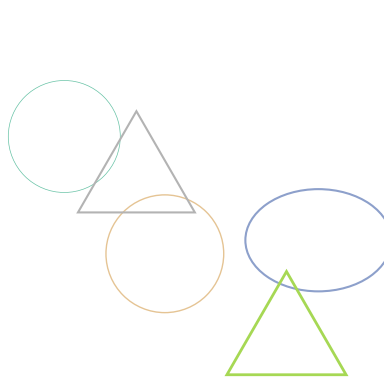[{"shape": "circle", "thickness": 0.5, "radius": 0.73, "center": [0.167, 0.645]}, {"shape": "oval", "thickness": 1.5, "radius": 0.95, "center": [0.827, 0.376]}, {"shape": "triangle", "thickness": 2, "radius": 0.89, "center": [0.744, 0.116]}, {"shape": "circle", "thickness": 1, "radius": 0.76, "center": [0.428, 0.341]}, {"shape": "triangle", "thickness": 1.5, "radius": 0.88, "center": [0.354, 0.536]}]